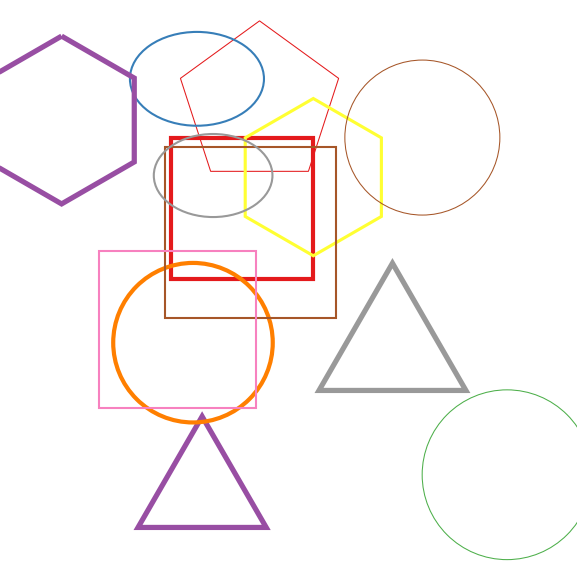[{"shape": "pentagon", "thickness": 0.5, "radius": 0.72, "center": [0.449, 0.819]}, {"shape": "square", "thickness": 2, "radius": 0.61, "center": [0.419, 0.638]}, {"shape": "oval", "thickness": 1, "radius": 0.58, "center": [0.341, 0.863]}, {"shape": "circle", "thickness": 0.5, "radius": 0.73, "center": [0.878, 0.177]}, {"shape": "triangle", "thickness": 2.5, "radius": 0.64, "center": [0.35, 0.15]}, {"shape": "hexagon", "thickness": 2.5, "radius": 0.73, "center": [0.107, 0.791]}, {"shape": "circle", "thickness": 2, "radius": 0.69, "center": [0.334, 0.406]}, {"shape": "hexagon", "thickness": 1.5, "radius": 0.68, "center": [0.543, 0.692]}, {"shape": "square", "thickness": 1, "radius": 0.74, "center": [0.434, 0.596]}, {"shape": "circle", "thickness": 0.5, "radius": 0.67, "center": [0.731, 0.761]}, {"shape": "square", "thickness": 1, "radius": 0.68, "center": [0.307, 0.428]}, {"shape": "triangle", "thickness": 2.5, "radius": 0.73, "center": [0.68, 0.396]}, {"shape": "oval", "thickness": 1, "radius": 0.51, "center": [0.369, 0.695]}]